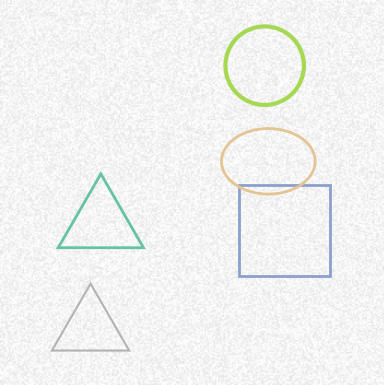[{"shape": "triangle", "thickness": 2, "radius": 0.64, "center": [0.262, 0.421]}, {"shape": "square", "thickness": 2, "radius": 0.59, "center": [0.739, 0.401]}, {"shape": "circle", "thickness": 3, "radius": 0.51, "center": [0.687, 0.829]}, {"shape": "oval", "thickness": 2, "radius": 0.61, "center": [0.697, 0.581]}, {"shape": "triangle", "thickness": 1.5, "radius": 0.58, "center": [0.235, 0.147]}]